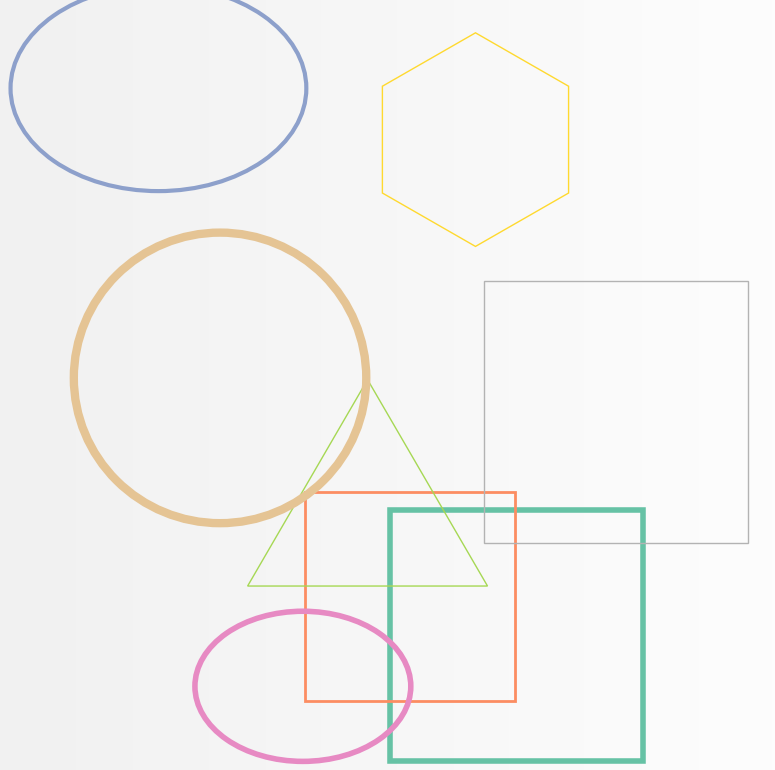[{"shape": "square", "thickness": 2, "radius": 0.81, "center": [0.667, 0.175]}, {"shape": "square", "thickness": 1, "radius": 0.68, "center": [0.529, 0.226]}, {"shape": "oval", "thickness": 1.5, "radius": 0.95, "center": [0.204, 0.885]}, {"shape": "oval", "thickness": 2, "radius": 0.7, "center": [0.391, 0.109]}, {"shape": "triangle", "thickness": 0.5, "radius": 0.89, "center": [0.474, 0.328]}, {"shape": "hexagon", "thickness": 0.5, "radius": 0.69, "center": [0.614, 0.819]}, {"shape": "circle", "thickness": 3, "radius": 0.94, "center": [0.284, 0.509]}, {"shape": "square", "thickness": 0.5, "radius": 0.85, "center": [0.795, 0.465]}]